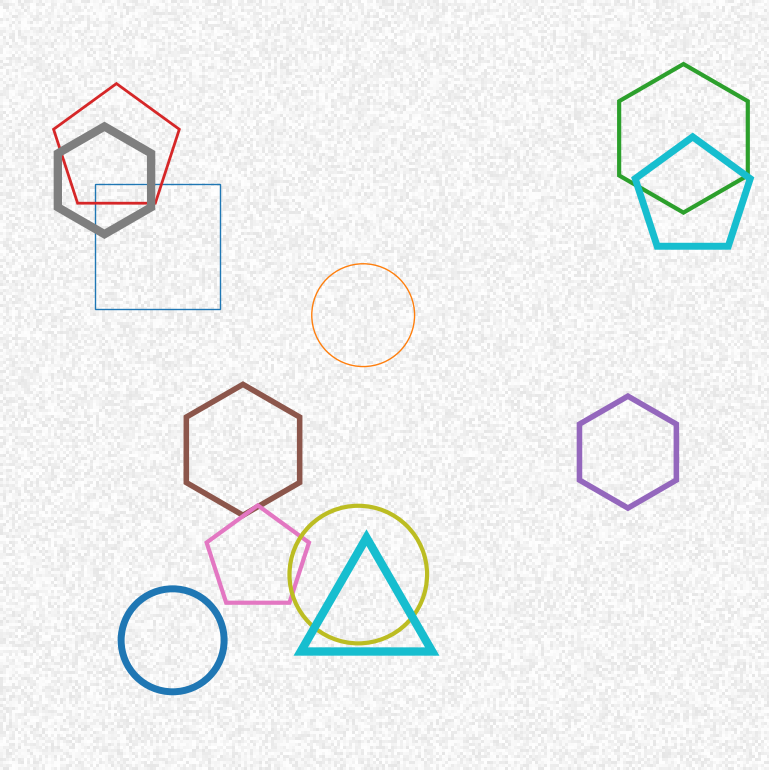[{"shape": "square", "thickness": 0.5, "radius": 0.41, "center": [0.204, 0.68]}, {"shape": "circle", "thickness": 2.5, "radius": 0.33, "center": [0.224, 0.168]}, {"shape": "circle", "thickness": 0.5, "radius": 0.33, "center": [0.472, 0.591]}, {"shape": "hexagon", "thickness": 1.5, "radius": 0.48, "center": [0.888, 0.82]}, {"shape": "pentagon", "thickness": 1, "radius": 0.43, "center": [0.151, 0.806]}, {"shape": "hexagon", "thickness": 2, "radius": 0.36, "center": [0.815, 0.413]}, {"shape": "hexagon", "thickness": 2, "radius": 0.42, "center": [0.316, 0.416]}, {"shape": "pentagon", "thickness": 1.5, "radius": 0.35, "center": [0.335, 0.274]}, {"shape": "hexagon", "thickness": 3, "radius": 0.35, "center": [0.136, 0.766]}, {"shape": "circle", "thickness": 1.5, "radius": 0.45, "center": [0.465, 0.254]}, {"shape": "triangle", "thickness": 3, "radius": 0.49, "center": [0.476, 0.203]}, {"shape": "pentagon", "thickness": 2.5, "radius": 0.39, "center": [0.9, 0.744]}]